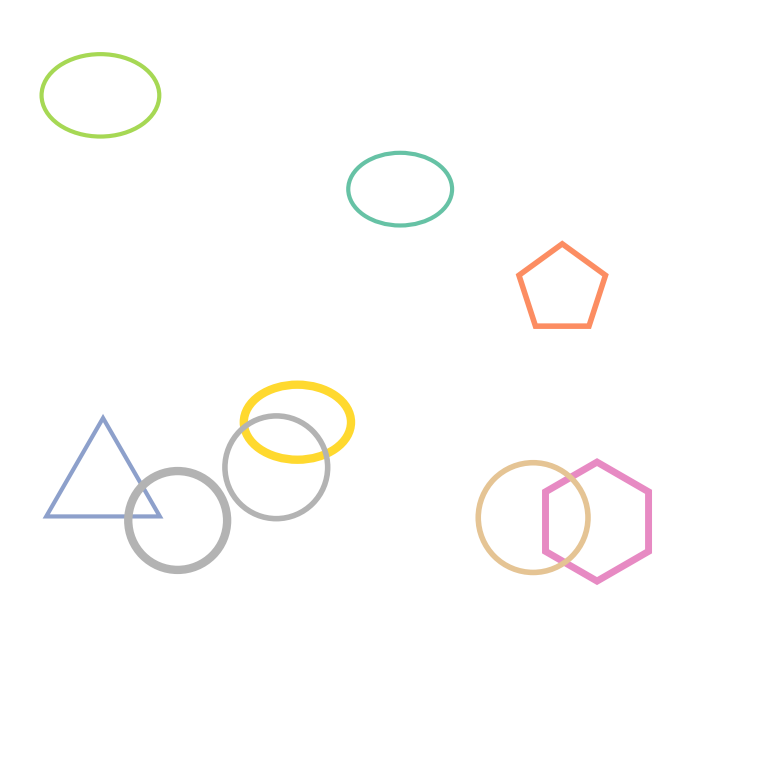[{"shape": "oval", "thickness": 1.5, "radius": 0.34, "center": [0.52, 0.754]}, {"shape": "pentagon", "thickness": 2, "radius": 0.3, "center": [0.73, 0.624]}, {"shape": "triangle", "thickness": 1.5, "radius": 0.43, "center": [0.134, 0.372]}, {"shape": "hexagon", "thickness": 2.5, "radius": 0.39, "center": [0.775, 0.323]}, {"shape": "oval", "thickness": 1.5, "radius": 0.38, "center": [0.13, 0.876]}, {"shape": "oval", "thickness": 3, "radius": 0.35, "center": [0.386, 0.452]}, {"shape": "circle", "thickness": 2, "radius": 0.36, "center": [0.692, 0.328]}, {"shape": "circle", "thickness": 2, "radius": 0.33, "center": [0.359, 0.393]}, {"shape": "circle", "thickness": 3, "radius": 0.32, "center": [0.231, 0.324]}]